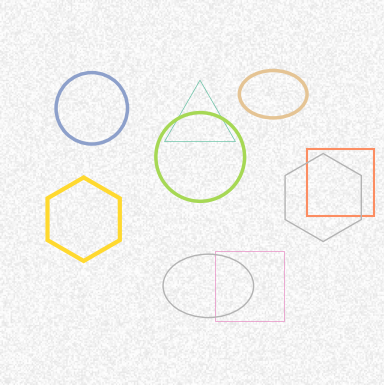[{"shape": "triangle", "thickness": 0.5, "radius": 0.53, "center": [0.519, 0.685]}, {"shape": "square", "thickness": 1.5, "radius": 0.43, "center": [0.885, 0.526]}, {"shape": "circle", "thickness": 2.5, "radius": 0.46, "center": [0.238, 0.719]}, {"shape": "square", "thickness": 0.5, "radius": 0.45, "center": [0.648, 0.257]}, {"shape": "circle", "thickness": 2.5, "radius": 0.58, "center": [0.52, 0.592]}, {"shape": "hexagon", "thickness": 3, "radius": 0.54, "center": [0.217, 0.431]}, {"shape": "oval", "thickness": 2.5, "radius": 0.44, "center": [0.71, 0.755]}, {"shape": "oval", "thickness": 1, "radius": 0.59, "center": [0.541, 0.258]}, {"shape": "hexagon", "thickness": 1, "radius": 0.57, "center": [0.839, 0.487]}]